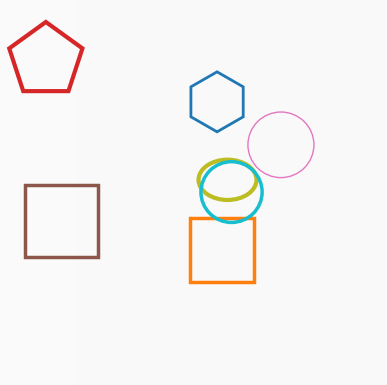[{"shape": "hexagon", "thickness": 2, "radius": 0.39, "center": [0.56, 0.735]}, {"shape": "square", "thickness": 2.5, "radius": 0.42, "center": [0.573, 0.35]}, {"shape": "pentagon", "thickness": 3, "radius": 0.5, "center": [0.118, 0.844]}, {"shape": "square", "thickness": 2.5, "radius": 0.47, "center": [0.158, 0.427]}, {"shape": "circle", "thickness": 1, "radius": 0.43, "center": [0.725, 0.624]}, {"shape": "oval", "thickness": 3, "radius": 0.37, "center": [0.587, 0.533]}, {"shape": "circle", "thickness": 2.5, "radius": 0.39, "center": [0.598, 0.501]}]